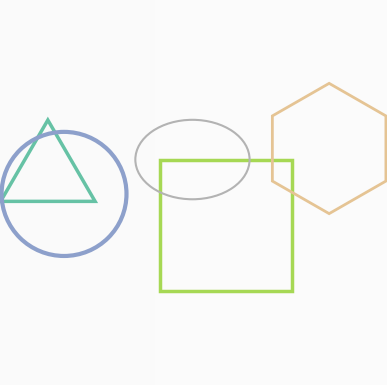[{"shape": "triangle", "thickness": 2.5, "radius": 0.7, "center": [0.123, 0.547]}, {"shape": "circle", "thickness": 3, "radius": 0.81, "center": [0.165, 0.496]}, {"shape": "square", "thickness": 2.5, "radius": 0.85, "center": [0.584, 0.414]}, {"shape": "hexagon", "thickness": 2, "radius": 0.85, "center": [0.849, 0.614]}, {"shape": "oval", "thickness": 1.5, "radius": 0.74, "center": [0.497, 0.586]}]